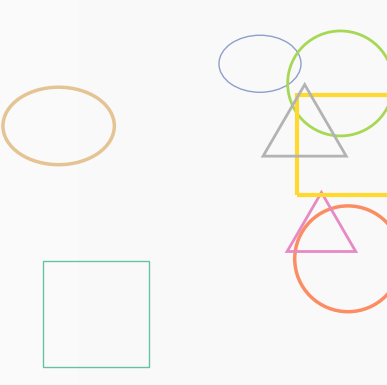[{"shape": "square", "thickness": 1, "radius": 0.68, "center": [0.249, 0.184]}, {"shape": "circle", "thickness": 2.5, "radius": 0.69, "center": [0.898, 0.328]}, {"shape": "oval", "thickness": 1, "radius": 0.53, "center": [0.671, 0.834]}, {"shape": "triangle", "thickness": 2, "radius": 0.51, "center": [0.829, 0.398]}, {"shape": "circle", "thickness": 2, "radius": 0.68, "center": [0.879, 0.783]}, {"shape": "square", "thickness": 3, "radius": 0.65, "center": [0.896, 0.623]}, {"shape": "oval", "thickness": 2.5, "radius": 0.72, "center": [0.151, 0.673]}, {"shape": "triangle", "thickness": 2, "radius": 0.62, "center": [0.786, 0.656]}]